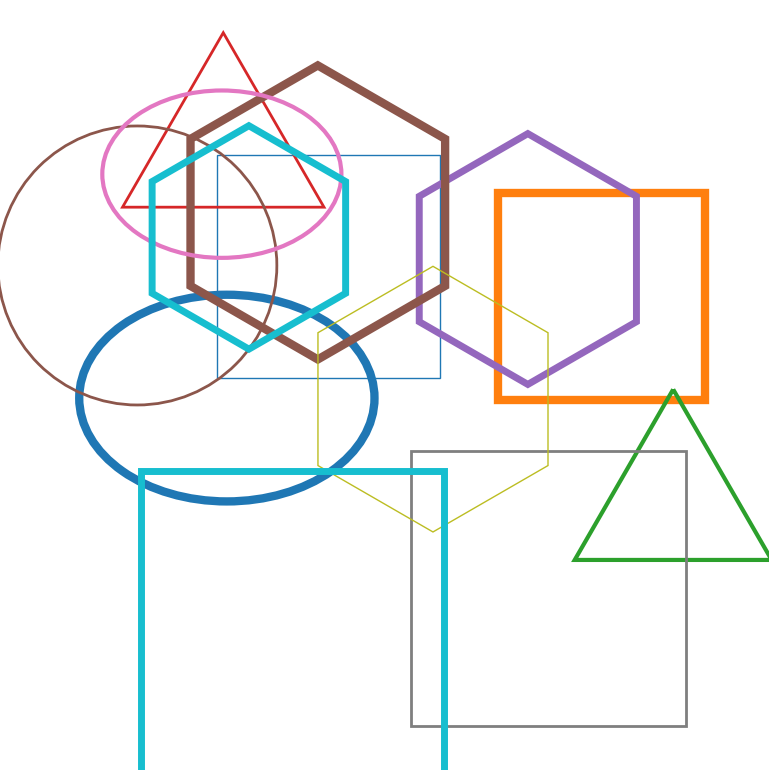[{"shape": "square", "thickness": 0.5, "radius": 0.72, "center": [0.427, 0.654]}, {"shape": "oval", "thickness": 3, "radius": 0.96, "center": [0.295, 0.483]}, {"shape": "square", "thickness": 3, "radius": 0.67, "center": [0.781, 0.615]}, {"shape": "triangle", "thickness": 1.5, "radius": 0.74, "center": [0.874, 0.347]}, {"shape": "triangle", "thickness": 1, "radius": 0.76, "center": [0.29, 0.806]}, {"shape": "hexagon", "thickness": 2.5, "radius": 0.81, "center": [0.686, 0.664]}, {"shape": "circle", "thickness": 1, "radius": 0.91, "center": [0.178, 0.655]}, {"shape": "hexagon", "thickness": 3, "radius": 0.95, "center": [0.413, 0.724]}, {"shape": "oval", "thickness": 1.5, "radius": 0.78, "center": [0.288, 0.774]}, {"shape": "square", "thickness": 1, "radius": 0.89, "center": [0.712, 0.236]}, {"shape": "hexagon", "thickness": 0.5, "radius": 0.86, "center": [0.562, 0.482]}, {"shape": "square", "thickness": 2.5, "radius": 0.98, "center": [0.38, 0.192]}, {"shape": "hexagon", "thickness": 2.5, "radius": 0.73, "center": [0.323, 0.692]}]